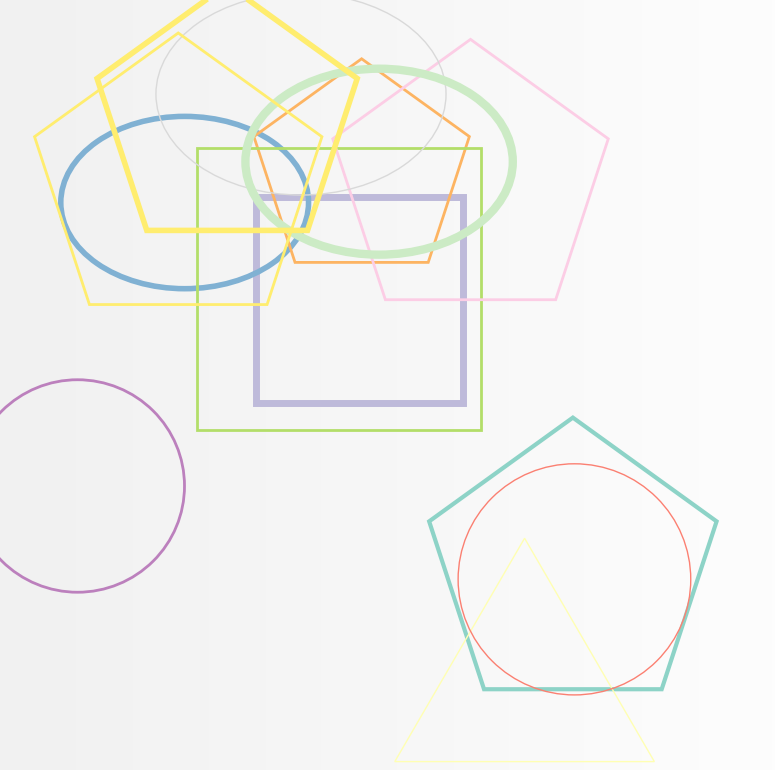[{"shape": "pentagon", "thickness": 1.5, "radius": 0.97, "center": [0.739, 0.263]}, {"shape": "triangle", "thickness": 0.5, "radius": 0.97, "center": [0.677, 0.108]}, {"shape": "square", "thickness": 2.5, "radius": 0.67, "center": [0.464, 0.61]}, {"shape": "circle", "thickness": 0.5, "radius": 0.75, "center": [0.741, 0.248]}, {"shape": "oval", "thickness": 2, "radius": 0.8, "center": [0.238, 0.737]}, {"shape": "pentagon", "thickness": 1, "radius": 0.73, "center": [0.467, 0.777]}, {"shape": "square", "thickness": 1, "radius": 0.92, "center": [0.437, 0.624]}, {"shape": "pentagon", "thickness": 1, "radius": 0.93, "center": [0.607, 0.762]}, {"shape": "oval", "thickness": 0.5, "radius": 0.94, "center": [0.388, 0.878]}, {"shape": "circle", "thickness": 1, "radius": 0.69, "center": [0.1, 0.369]}, {"shape": "oval", "thickness": 3, "radius": 0.86, "center": [0.489, 0.79]}, {"shape": "pentagon", "thickness": 1, "radius": 0.97, "center": [0.23, 0.762]}, {"shape": "pentagon", "thickness": 2, "radius": 0.88, "center": [0.293, 0.844]}]